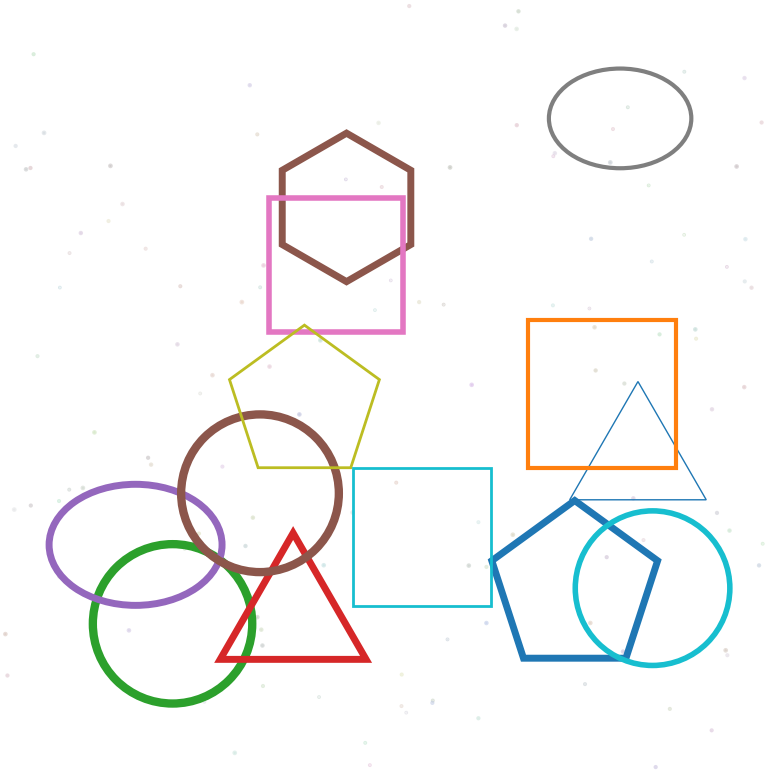[{"shape": "pentagon", "thickness": 2.5, "radius": 0.57, "center": [0.746, 0.237]}, {"shape": "triangle", "thickness": 0.5, "radius": 0.51, "center": [0.829, 0.402]}, {"shape": "square", "thickness": 1.5, "radius": 0.48, "center": [0.782, 0.488]}, {"shape": "circle", "thickness": 3, "radius": 0.52, "center": [0.224, 0.19]}, {"shape": "triangle", "thickness": 2.5, "radius": 0.55, "center": [0.381, 0.198]}, {"shape": "oval", "thickness": 2.5, "radius": 0.56, "center": [0.176, 0.292]}, {"shape": "hexagon", "thickness": 2.5, "radius": 0.48, "center": [0.45, 0.731]}, {"shape": "circle", "thickness": 3, "radius": 0.51, "center": [0.338, 0.359]}, {"shape": "square", "thickness": 2, "radius": 0.43, "center": [0.437, 0.656]}, {"shape": "oval", "thickness": 1.5, "radius": 0.46, "center": [0.805, 0.846]}, {"shape": "pentagon", "thickness": 1, "radius": 0.51, "center": [0.395, 0.475]}, {"shape": "circle", "thickness": 2, "radius": 0.5, "center": [0.847, 0.236]}, {"shape": "square", "thickness": 1, "radius": 0.45, "center": [0.548, 0.303]}]